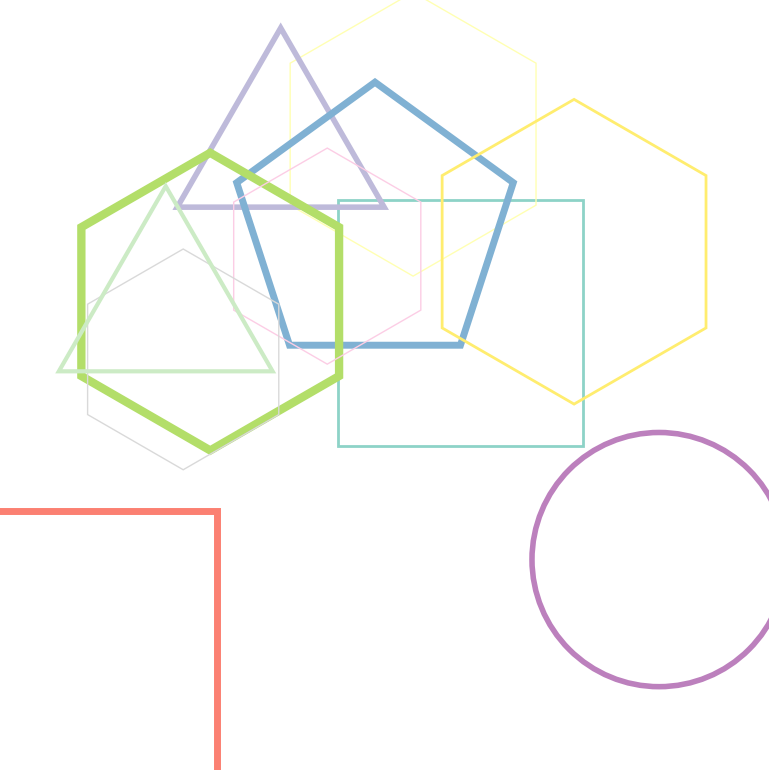[{"shape": "square", "thickness": 1, "radius": 0.8, "center": [0.598, 0.581]}, {"shape": "hexagon", "thickness": 0.5, "radius": 0.92, "center": [0.536, 0.826]}, {"shape": "triangle", "thickness": 2, "radius": 0.78, "center": [0.365, 0.809]}, {"shape": "square", "thickness": 2.5, "radius": 0.89, "center": [0.104, 0.159]}, {"shape": "pentagon", "thickness": 2.5, "radius": 0.94, "center": [0.487, 0.704]}, {"shape": "hexagon", "thickness": 3, "radius": 0.97, "center": [0.273, 0.608]}, {"shape": "hexagon", "thickness": 0.5, "radius": 0.7, "center": [0.425, 0.667]}, {"shape": "hexagon", "thickness": 0.5, "radius": 0.72, "center": [0.238, 0.533]}, {"shape": "circle", "thickness": 2, "radius": 0.83, "center": [0.856, 0.273]}, {"shape": "triangle", "thickness": 1.5, "radius": 0.8, "center": [0.215, 0.598]}, {"shape": "hexagon", "thickness": 1, "radius": 0.99, "center": [0.746, 0.673]}]